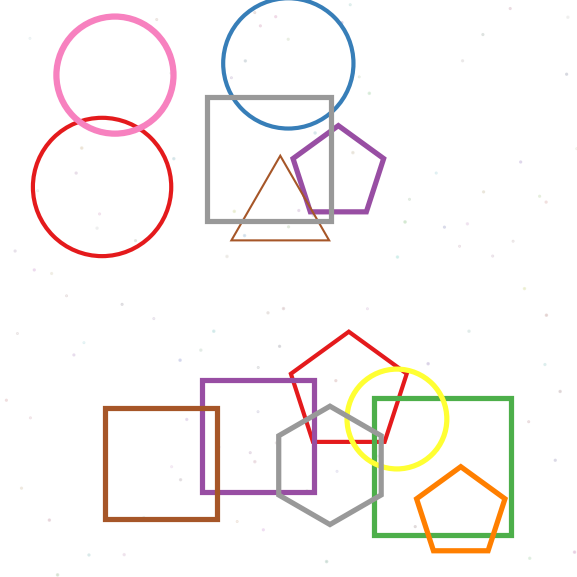[{"shape": "pentagon", "thickness": 2, "radius": 0.53, "center": [0.604, 0.319]}, {"shape": "circle", "thickness": 2, "radius": 0.6, "center": [0.177, 0.675]}, {"shape": "circle", "thickness": 2, "radius": 0.56, "center": [0.499, 0.889]}, {"shape": "square", "thickness": 2.5, "radius": 0.59, "center": [0.766, 0.192]}, {"shape": "square", "thickness": 2.5, "radius": 0.49, "center": [0.446, 0.244]}, {"shape": "pentagon", "thickness": 2.5, "radius": 0.41, "center": [0.586, 0.699]}, {"shape": "pentagon", "thickness": 2.5, "radius": 0.4, "center": [0.798, 0.111]}, {"shape": "circle", "thickness": 2.5, "radius": 0.43, "center": [0.687, 0.274]}, {"shape": "square", "thickness": 2.5, "radius": 0.48, "center": [0.279, 0.197]}, {"shape": "triangle", "thickness": 1, "radius": 0.49, "center": [0.485, 0.632]}, {"shape": "circle", "thickness": 3, "radius": 0.51, "center": [0.199, 0.869]}, {"shape": "hexagon", "thickness": 2.5, "radius": 0.51, "center": [0.571, 0.193]}, {"shape": "square", "thickness": 2.5, "radius": 0.54, "center": [0.466, 0.723]}]